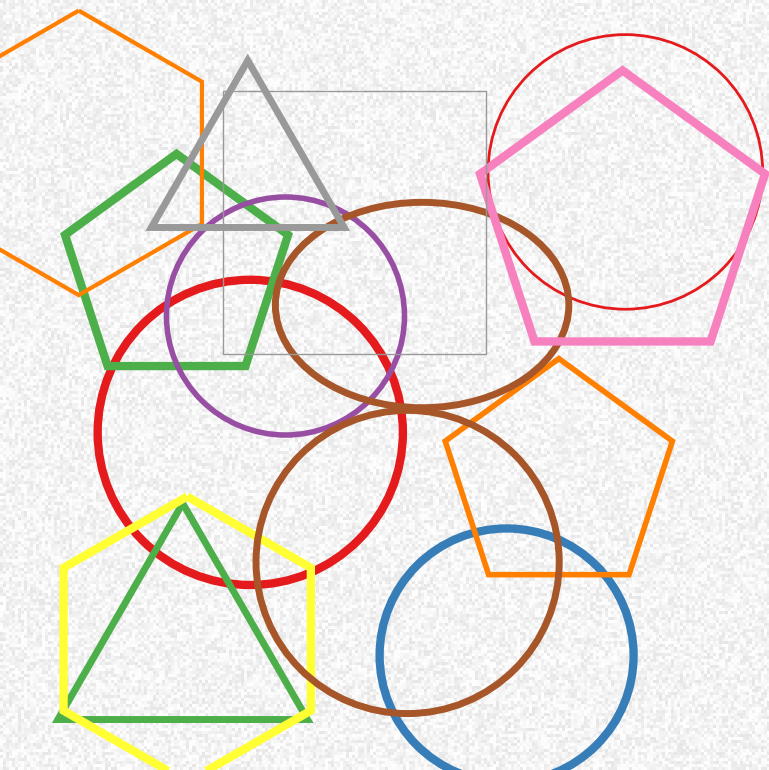[{"shape": "circle", "thickness": 3, "radius": 0.99, "center": [0.325, 0.438]}, {"shape": "circle", "thickness": 1, "radius": 0.89, "center": [0.812, 0.777]}, {"shape": "circle", "thickness": 3, "radius": 0.82, "center": [0.658, 0.149]}, {"shape": "triangle", "thickness": 2.5, "radius": 0.94, "center": [0.237, 0.159]}, {"shape": "pentagon", "thickness": 3, "radius": 0.76, "center": [0.229, 0.648]}, {"shape": "circle", "thickness": 2, "radius": 0.77, "center": [0.371, 0.59]}, {"shape": "pentagon", "thickness": 2, "radius": 0.78, "center": [0.726, 0.379]}, {"shape": "hexagon", "thickness": 1.5, "radius": 0.92, "center": [0.102, 0.802]}, {"shape": "hexagon", "thickness": 3, "radius": 0.93, "center": [0.243, 0.17]}, {"shape": "circle", "thickness": 2.5, "radius": 0.98, "center": [0.529, 0.27]}, {"shape": "oval", "thickness": 2.5, "radius": 0.95, "center": [0.548, 0.604]}, {"shape": "pentagon", "thickness": 3, "radius": 0.97, "center": [0.808, 0.714]}, {"shape": "triangle", "thickness": 2.5, "radius": 0.72, "center": [0.322, 0.777]}, {"shape": "square", "thickness": 0.5, "radius": 0.85, "center": [0.46, 0.711]}]